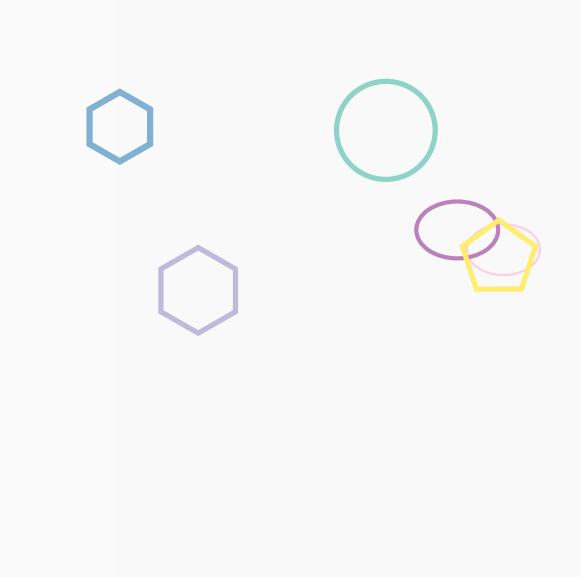[{"shape": "circle", "thickness": 2.5, "radius": 0.42, "center": [0.664, 0.773]}, {"shape": "hexagon", "thickness": 2.5, "radius": 0.37, "center": [0.341, 0.496]}, {"shape": "hexagon", "thickness": 3, "radius": 0.3, "center": [0.206, 0.78]}, {"shape": "oval", "thickness": 1, "radius": 0.31, "center": [0.866, 0.567]}, {"shape": "oval", "thickness": 2, "radius": 0.35, "center": [0.787, 0.601]}, {"shape": "pentagon", "thickness": 2.5, "radius": 0.33, "center": [0.858, 0.552]}]